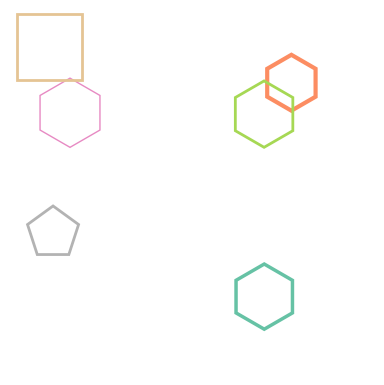[{"shape": "hexagon", "thickness": 2.5, "radius": 0.42, "center": [0.686, 0.23]}, {"shape": "hexagon", "thickness": 3, "radius": 0.36, "center": [0.757, 0.785]}, {"shape": "hexagon", "thickness": 1, "radius": 0.45, "center": [0.182, 0.707]}, {"shape": "hexagon", "thickness": 2, "radius": 0.43, "center": [0.686, 0.704]}, {"shape": "square", "thickness": 2, "radius": 0.43, "center": [0.129, 0.878]}, {"shape": "pentagon", "thickness": 2, "radius": 0.35, "center": [0.138, 0.395]}]